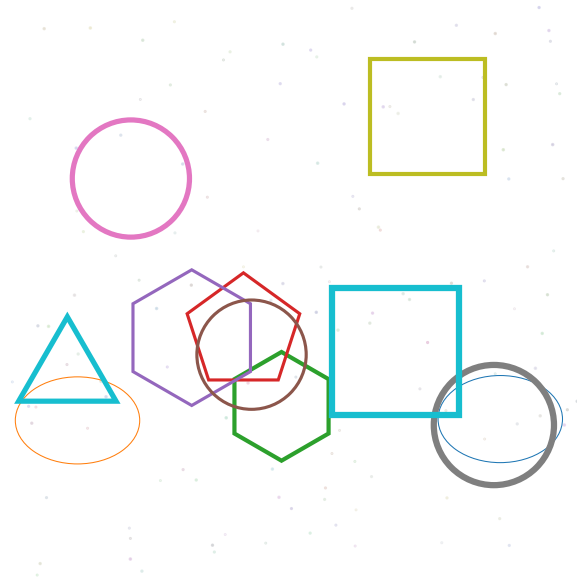[{"shape": "oval", "thickness": 0.5, "radius": 0.54, "center": [0.866, 0.273]}, {"shape": "oval", "thickness": 0.5, "radius": 0.54, "center": [0.134, 0.271]}, {"shape": "hexagon", "thickness": 2, "radius": 0.47, "center": [0.487, 0.296]}, {"shape": "pentagon", "thickness": 1.5, "radius": 0.51, "center": [0.422, 0.424]}, {"shape": "hexagon", "thickness": 1.5, "radius": 0.59, "center": [0.332, 0.414]}, {"shape": "circle", "thickness": 1.5, "radius": 0.47, "center": [0.436, 0.385]}, {"shape": "circle", "thickness": 2.5, "radius": 0.51, "center": [0.227, 0.69]}, {"shape": "circle", "thickness": 3, "radius": 0.52, "center": [0.855, 0.263]}, {"shape": "square", "thickness": 2, "radius": 0.5, "center": [0.74, 0.797]}, {"shape": "triangle", "thickness": 2.5, "radius": 0.49, "center": [0.117, 0.353]}, {"shape": "square", "thickness": 3, "radius": 0.55, "center": [0.685, 0.39]}]